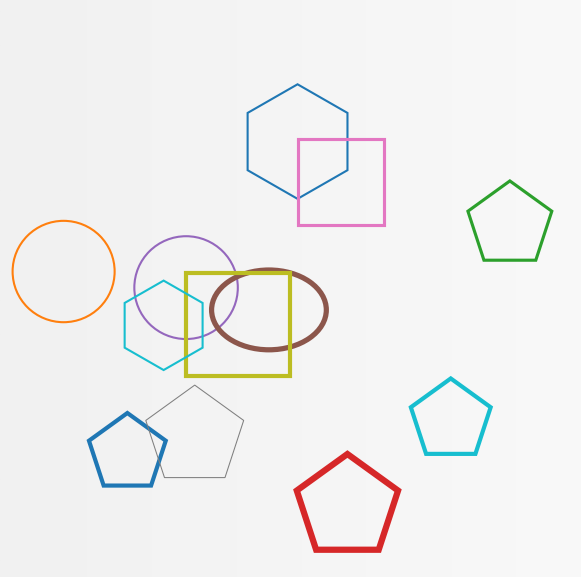[{"shape": "hexagon", "thickness": 1, "radius": 0.5, "center": [0.512, 0.754]}, {"shape": "pentagon", "thickness": 2, "radius": 0.35, "center": [0.219, 0.215]}, {"shape": "circle", "thickness": 1, "radius": 0.44, "center": [0.109, 0.529]}, {"shape": "pentagon", "thickness": 1.5, "radius": 0.38, "center": [0.877, 0.61]}, {"shape": "pentagon", "thickness": 3, "radius": 0.46, "center": [0.598, 0.121]}, {"shape": "circle", "thickness": 1, "radius": 0.45, "center": [0.32, 0.501]}, {"shape": "oval", "thickness": 2.5, "radius": 0.49, "center": [0.463, 0.463]}, {"shape": "square", "thickness": 1.5, "radius": 0.37, "center": [0.586, 0.684]}, {"shape": "pentagon", "thickness": 0.5, "radius": 0.44, "center": [0.335, 0.244]}, {"shape": "square", "thickness": 2, "radius": 0.45, "center": [0.409, 0.437]}, {"shape": "pentagon", "thickness": 2, "radius": 0.36, "center": [0.775, 0.272]}, {"shape": "hexagon", "thickness": 1, "radius": 0.39, "center": [0.281, 0.436]}]